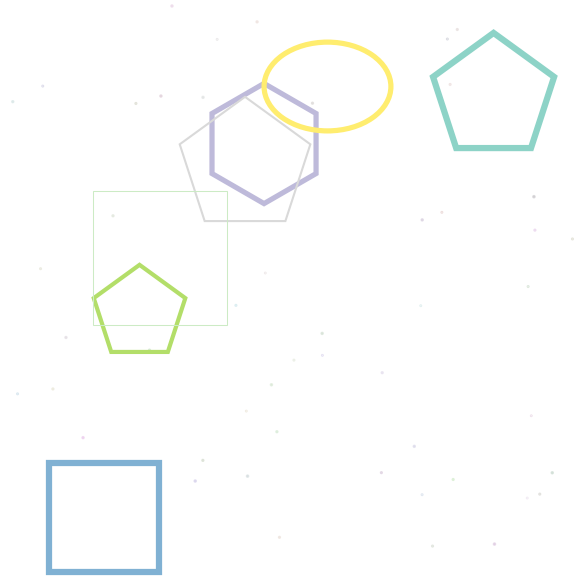[{"shape": "pentagon", "thickness": 3, "radius": 0.55, "center": [0.855, 0.832]}, {"shape": "hexagon", "thickness": 2.5, "radius": 0.52, "center": [0.457, 0.751]}, {"shape": "square", "thickness": 3, "radius": 0.48, "center": [0.18, 0.103]}, {"shape": "pentagon", "thickness": 2, "radius": 0.42, "center": [0.242, 0.457]}, {"shape": "pentagon", "thickness": 1, "radius": 0.59, "center": [0.424, 0.713]}, {"shape": "square", "thickness": 0.5, "radius": 0.58, "center": [0.278, 0.552]}, {"shape": "oval", "thickness": 2.5, "radius": 0.55, "center": [0.567, 0.849]}]